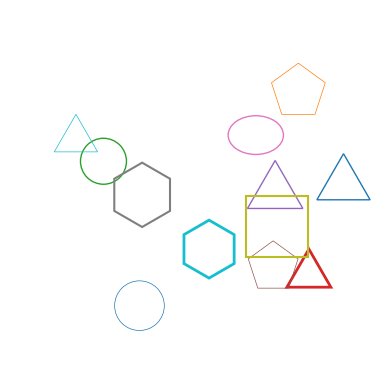[{"shape": "triangle", "thickness": 1, "radius": 0.4, "center": [0.892, 0.521]}, {"shape": "circle", "thickness": 0.5, "radius": 0.32, "center": [0.362, 0.206]}, {"shape": "pentagon", "thickness": 0.5, "radius": 0.37, "center": [0.775, 0.762]}, {"shape": "circle", "thickness": 1, "radius": 0.3, "center": [0.269, 0.581]}, {"shape": "triangle", "thickness": 2, "radius": 0.33, "center": [0.802, 0.287]}, {"shape": "triangle", "thickness": 1, "radius": 0.42, "center": [0.715, 0.5]}, {"shape": "pentagon", "thickness": 0.5, "radius": 0.34, "center": [0.71, 0.307]}, {"shape": "oval", "thickness": 1, "radius": 0.36, "center": [0.664, 0.649]}, {"shape": "hexagon", "thickness": 1.5, "radius": 0.42, "center": [0.369, 0.494]}, {"shape": "square", "thickness": 1.5, "radius": 0.4, "center": [0.719, 0.412]}, {"shape": "triangle", "thickness": 0.5, "radius": 0.33, "center": [0.197, 0.638]}, {"shape": "hexagon", "thickness": 2, "radius": 0.38, "center": [0.543, 0.353]}]